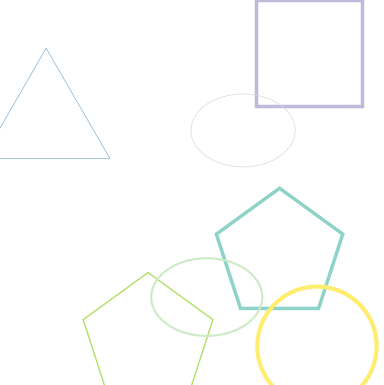[{"shape": "pentagon", "thickness": 2.5, "radius": 0.86, "center": [0.726, 0.339]}, {"shape": "square", "thickness": 2.5, "radius": 0.69, "center": [0.803, 0.862]}, {"shape": "triangle", "thickness": 0.5, "radius": 0.96, "center": [0.12, 0.684]}, {"shape": "pentagon", "thickness": 1, "radius": 0.89, "center": [0.385, 0.115]}, {"shape": "oval", "thickness": 0.5, "radius": 0.68, "center": [0.631, 0.661]}, {"shape": "oval", "thickness": 1.5, "radius": 0.72, "center": [0.537, 0.228]}, {"shape": "circle", "thickness": 3, "radius": 0.77, "center": [0.823, 0.101]}]